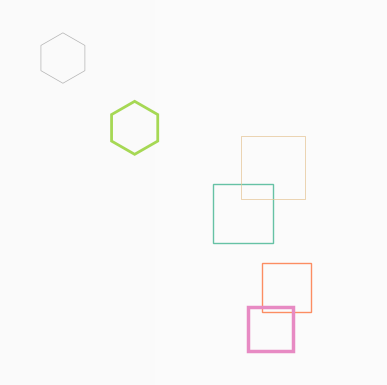[{"shape": "square", "thickness": 1, "radius": 0.39, "center": [0.628, 0.445]}, {"shape": "square", "thickness": 1, "radius": 0.32, "center": [0.74, 0.253]}, {"shape": "square", "thickness": 2.5, "radius": 0.29, "center": [0.698, 0.145]}, {"shape": "hexagon", "thickness": 2, "radius": 0.34, "center": [0.347, 0.668]}, {"shape": "square", "thickness": 0.5, "radius": 0.41, "center": [0.703, 0.564]}, {"shape": "hexagon", "thickness": 0.5, "radius": 0.33, "center": [0.162, 0.849]}]